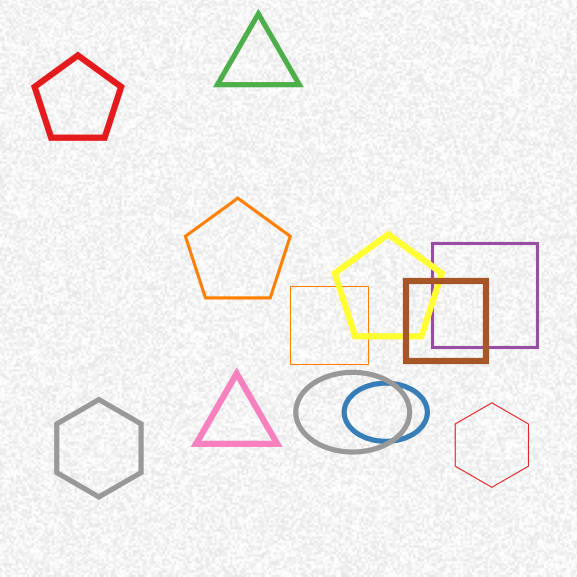[{"shape": "hexagon", "thickness": 0.5, "radius": 0.37, "center": [0.852, 0.228]}, {"shape": "pentagon", "thickness": 3, "radius": 0.39, "center": [0.135, 0.824]}, {"shape": "oval", "thickness": 2.5, "radius": 0.36, "center": [0.668, 0.285]}, {"shape": "triangle", "thickness": 2.5, "radius": 0.41, "center": [0.447, 0.893]}, {"shape": "square", "thickness": 1.5, "radius": 0.45, "center": [0.839, 0.488]}, {"shape": "pentagon", "thickness": 1.5, "radius": 0.48, "center": [0.412, 0.561]}, {"shape": "square", "thickness": 0.5, "radius": 0.34, "center": [0.57, 0.436]}, {"shape": "pentagon", "thickness": 3, "radius": 0.49, "center": [0.672, 0.496]}, {"shape": "square", "thickness": 3, "radius": 0.35, "center": [0.773, 0.443]}, {"shape": "triangle", "thickness": 3, "radius": 0.41, "center": [0.41, 0.271]}, {"shape": "hexagon", "thickness": 2.5, "radius": 0.42, "center": [0.171, 0.223]}, {"shape": "oval", "thickness": 2.5, "radius": 0.49, "center": [0.611, 0.285]}]